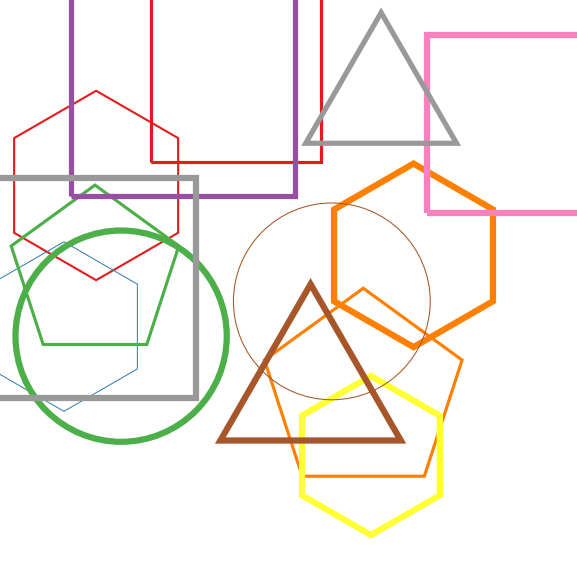[{"shape": "hexagon", "thickness": 1, "radius": 0.82, "center": [0.166, 0.678]}, {"shape": "square", "thickness": 1.5, "radius": 0.73, "center": [0.409, 0.865]}, {"shape": "hexagon", "thickness": 0.5, "radius": 0.73, "center": [0.111, 0.434]}, {"shape": "pentagon", "thickness": 1.5, "radius": 0.76, "center": [0.164, 0.526]}, {"shape": "circle", "thickness": 3, "radius": 0.91, "center": [0.21, 0.417]}, {"shape": "square", "thickness": 2.5, "radius": 0.97, "center": [0.317, 0.853]}, {"shape": "hexagon", "thickness": 3, "radius": 0.79, "center": [0.716, 0.557]}, {"shape": "pentagon", "thickness": 1.5, "radius": 0.9, "center": [0.629, 0.32]}, {"shape": "hexagon", "thickness": 3, "radius": 0.69, "center": [0.642, 0.21]}, {"shape": "circle", "thickness": 0.5, "radius": 0.85, "center": [0.575, 0.477]}, {"shape": "triangle", "thickness": 3, "radius": 0.9, "center": [0.538, 0.327]}, {"shape": "square", "thickness": 3, "radius": 0.77, "center": [0.893, 0.784]}, {"shape": "square", "thickness": 3, "radius": 0.95, "center": [0.148, 0.501]}, {"shape": "triangle", "thickness": 2.5, "radius": 0.75, "center": [0.66, 0.826]}]